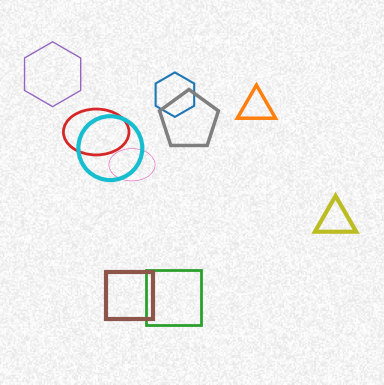[{"shape": "hexagon", "thickness": 1.5, "radius": 0.29, "center": [0.454, 0.754]}, {"shape": "triangle", "thickness": 2.5, "radius": 0.29, "center": [0.666, 0.722]}, {"shape": "square", "thickness": 2, "radius": 0.36, "center": [0.452, 0.228]}, {"shape": "oval", "thickness": 2, "radius": 0.43, "center": [0.25, 0.657]}, {"shape": "hexagon", "thickness": 1, "radius": 0.42, "center": [0.137, 0.807]}, {"shape": "square", "thickness": 3, "radius": 0.31, "center": [0.337, 0.232]}, {"shape": "oval", "thickness": 0.5, "radius": 0.3, "center": [0.343, 0.572]}, {"shape": "pentagon", "thickness": 2.5, "radius": 0.4, "center": [0.491, 0.687]}, {"shape": "triangle", "thickness": 3, "radius": 0.31, "center": [0.872, 0.429]}, {"shape": "circle", "thickness": 3, "radius": 0.42, "center": [0.287, 0.615]}]